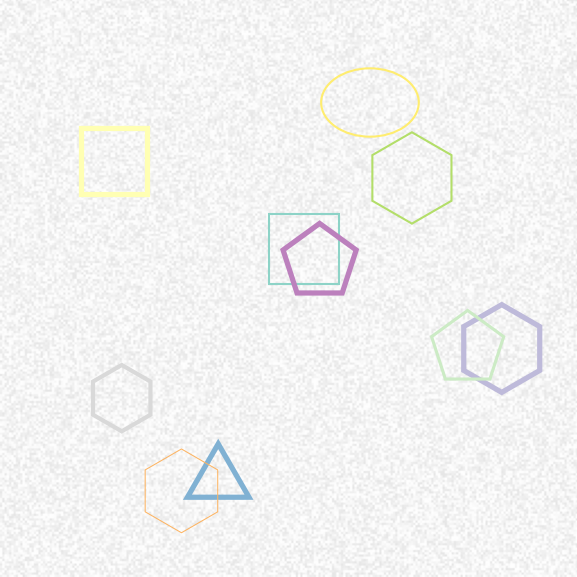[{"shape": "square", "thickness": 1, "radius": 0.3, "center": [0.527, 0.568]}, {"shape": "square", "thickness": 2.5, "radius": 0.29, "center": [0.197, 0.72]}, {"shape": "hexagon", "thickness": 2.5, "radius": 0.38, "center": [0.869, 0.396]}, {"shape": "triangle", "thickness": 2.5, "radius": 0.31, "center": [0.378, 0.169]}, {"shape": "hexagon", "thickness": 0.5, "radius": 0.36, "center": [0.314, 0.149]}, {"shape": "hexagon", "thickness": 1, "radius": 0.4, "center": [0.713, 0.691]}, {"shape": "hexagon", "thickness": 2, "radius": 0.29, "center": [0.211, 0.31]}, {"shape": "pentagon", "thickness": 2.5, "radius": 0.33, "center": [0.553, 0.546]}, {"shape": "pentagon", "thickness": 1.5, "radius": 0.33, "center": [0.81, 0.396]}, {"shape": "oval", "thickness": 1, "radius": 0.42, "center": [0.641, 0.822]}]